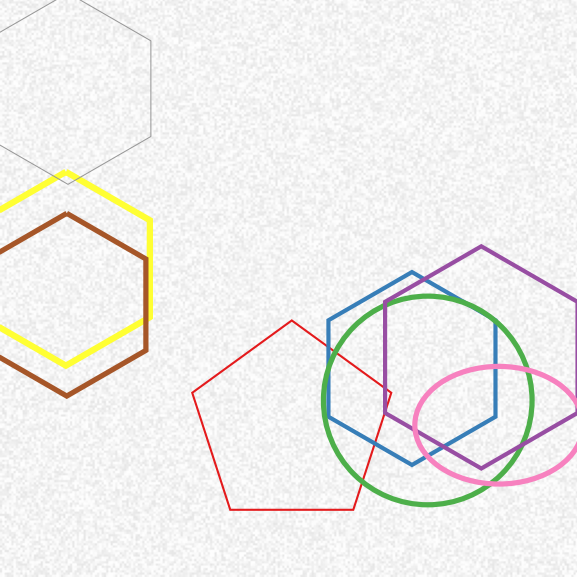[{"shape": "pentagon", "thickness": 1, "radius": 0.91, "center": [0.505, 0.263]}, {"shape": "hexagon", "thickness": 2, "radius": 0.84, "center": [0.713, 0.361]}, {"shape": "circle", "thickness": 2.5, "radius": 0.9, "center": [0.741, 0.306]}, {"shape": "hexagon", "thickness": 2, "radius": 0.96, "center": [0.833, 0.38]}, {"shape": "hexagon", "thickness": 3, "radius": 0.84, "center": [0.114, 0.534]}, {"shape": "hexagon", "thickness": 2.5, "radius": 0.79, "center": [0.116, 0.472]}, {"shape": "oval", "thickness": 2.5, "radius": 0.73, "center": [0.864, 0.263]}, {"shape": "hexagon", "thickness": 0.5, "radius": 0.83, "center": [0.118, 0.846]}]